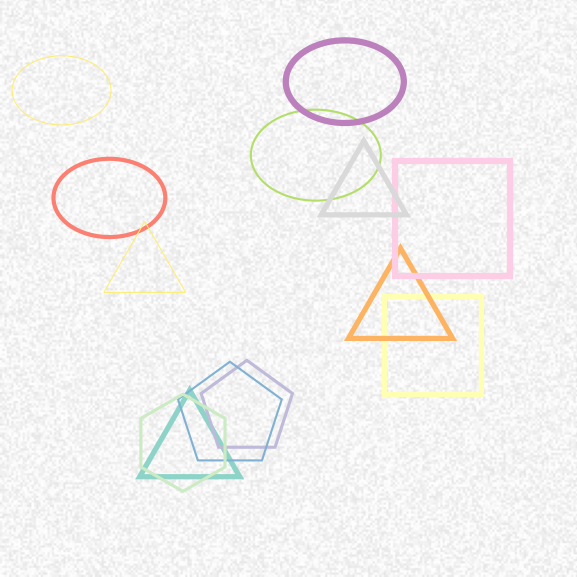[{"shape": "triangle", "thickness": 2.5, "radius": 0.5, "center": [0.329, 0.224]}, {"shape": "square", "thickness": 2.5, "radius": 0.42, "center": [0.749, 0.402]}, {"shape": "pentagon", "thickness": 1.5, "radius": 0.42, "center": [0.427, 0.292]}, {"shape": "oval", "thickness": 2, "radius": 0.48, "center": [0.189, 0.656]}, {"shape": "pentagon", "thickness": 1, "radius": 0.47, "center": [0.398, 0.278]}, {"shape": "triangle", "thickness": 2.5, "radius": 0.52, "center": [0.694, 0.465]}, {"shape": "oval", "thickness": 1, "radius": 0.56, "center": [0.547, 0.73]}, {"shape": "square", "thickness": 3, "radius": 0.5, "center": [0.783, 0.621]}, {"shape": "triangle", "thickness": 2.5, "radius": 0.43, "center": [0.63, 0.67]}, {"shape": "oval", "thickness": 3, "radius": 0.51, "center": [0.597, 0.858]}, {"shape": "hexagon", "thickness": 1.5, "radius": 0.42, "center": [0.317, 0.232]}, {"shape": "triangle", "thickness": 0.5, "radius": 0.41, "center": [0.251, 0.534]}, {"shape": "oval", "thickness": 0.5, "radius": 0.43, "center": [0.107, 0.843]}]